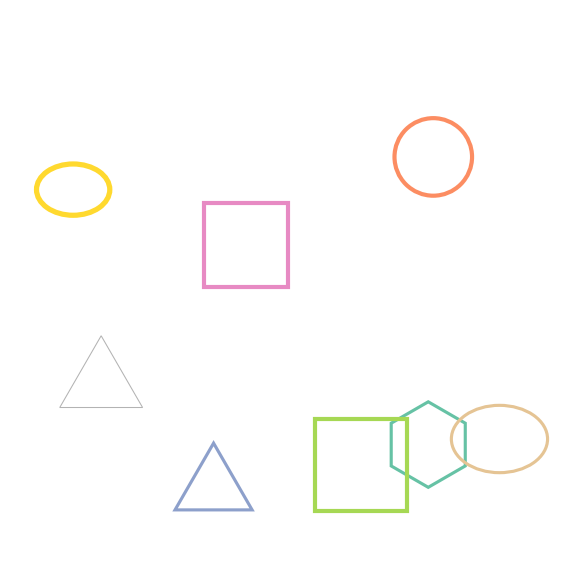[{"shape": "hexagon", "thickness": 1.5, "radius": 0.37, "center": [0.742, 0.229]}, {"shape": "circle", "thickness": 2, "radius": 0.34, "center": [0.75, 0.727]}, {"shape": "triangle", "thickness": 1.5, "radius": 0.39, "center": [0.37, 0.155]}, {"shape": "square", "thickness": 2, "radius": 0.36, "center": [0.425, 0.575]}, {"shape": "square", "thickness": 2, "radius": 0.4, "center": [0.625, 0.194]}, {"shape": "oval", "thickness": 2.5, "radius": 0.32, "center": [0.127, 0.671]}, {"shape": "oval", "thickness": 1.5, "radius": 0.42, "center": [0.865, 0.239]}, {"shape": "triangle", "thickness": 0.5, "radius": 0.41, "center": [0.175, 0.335]}]